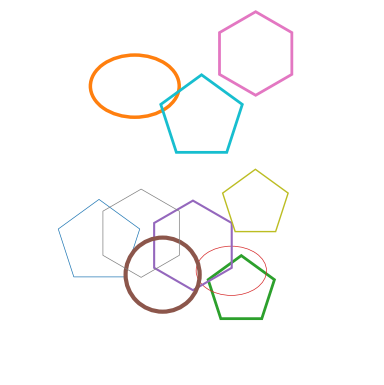[{"shape": "pentagon", "thickness": 0.5, "radius": 0.56, "center": [0.257, 0.371]}, {"shape": "oval", "thickness": 2.5, "radius": 0.58, "center": [0.35, 0.776]}, {"shape": "pentagon", "thickness": 2, "radius": 0.45, "center": [0.627, 0.246]}, {"shape": "oval", "thickness": 0.5, "radius": 0.46, "center": [0.601, 0.297]}, {"shape": "hexagon", "thickness": 1.5, "radius": 0.58, "center": [0.501, 0.363]}, {"shape": "circle", "thickness": 3, "radius": 0.48, "center": [0.422, 0.287]}, {"shape": "hexagon", "thickness": 2, "radius": 0.54, "center": [0.664, 0.861]}, {"shape": "hexagon", "thickness": 0.5, "radius": 0.57, "center": [0.367, 0.394]}, {"shape": "pentagon", "thickness": 1, "radius": 0.45, "center": [0.663, 0.471]}, {"shape": "pentagon", "thickness": 2, "radius": 0.56, "center": [0.523, 0.694]}]